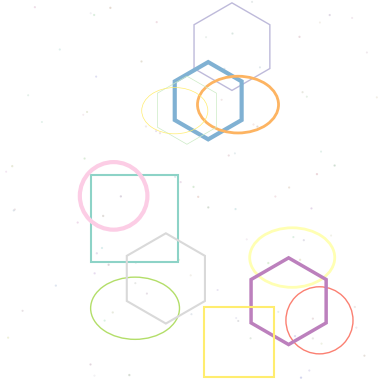[{"shape": "square", "thickness": 1.5, "radius": 0.57, "center": [0.348, 0.433]}, {"shape": "oval", "thickness": 2, "radius": 0.55, "center": [0.759, 0.331]}, {"shape": "hexagon", "thickness": 1, "radius": 0.57, "center": [0.602, 0.879]}, {"shape": "circle", "thickness": 1, "radius": 0.44, "center": [0.83, 0.168]}, {"shape": "hexagon", "thickness": 3, "radius": 0.5, "center": [0.541, 0.738]}, {"shape": "oval", "thickness": 2, "radius": 0.53, "center": [0.618, 0.728]}, {"shape": "oval", "thickness": 1, "radius": 0.58, "center": [0.351, 0.199]}, {"shape": "circle", "thickness": 3, "radius": 0.44, "center": [0.295, 0.491]}, {"shape": "hexagon", "thickness": 1.5, "radius": 0.59, "center": [0.431, 0.277]}, {"shape": "hexagon", "thickness": 2.5, "radius": 0.56, "center": [0.75, 0.218]}, {"shape": "hexagon", "thickness": 0.5, "radius": 0.44, "center": [0.486, 0.714]}, {"shape": "square", "thickness": 1.5, "radius": 0.45, "center": [0.62, 0.112]}, {"shape": "oval", "thickness": 0.5, "radius": 0.43, "center": [0.454, 0.713]}]